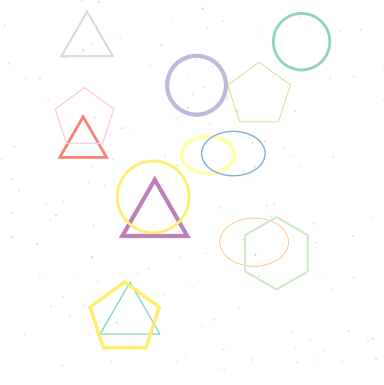[{"shape": "circle", "thickness": 2, "radius": 0.37, "center": [0.783, 0.892]}, {"shape": "triangle", "thickness": 1, "radius": 0.45, "center": [0.338, 0.177]}, {"shape": "oval", "thickness": 3, "radius": 0.34, "center": [0.54, 0.598]}, {"shape": "circle", "thickness": 3, "radius": 0.38, "center": [0.51, 0.779]}, {"shape": "triangle", "thickness": 2, "radius": 0.35, "center": [0.216, 0.626]}, {"shape": "oval", "thickness": 1, "radius": 0.41, "center": [0.606, 0.601]}, {"shape": "oval", "thickness": 0.5, "radius": 0.45, "center": [0.66, 0.371]}, {"shape": "pentagon", "thickness": 0.5, "radius": 0.43, "center": [0.673, 0.753]}, {"shape": "pentagon", "thickness": 1, "radius": 0.4, "center": [0.22, 0.692]}, {"shape": "triangle", "thickness": 1.5, "radius": 0.39, "center": [0.226, 0.893]}, {"shape": "triangle", "thickness": 3, "radius": 0.49, "center": [0.402, 0.436]}, {"shape": "hexagon", "thickness": 1.5, "radius": 0.47, "center": [0.718, 0.342]}, {"shape": "pentagon", "thickness": 2.5, "radius": 0.47, "center": [0.324, 0.173]}, {"shape": "circle", "thickness": 2, "radius": 0.47, "center": [0.398, 0.489]}]